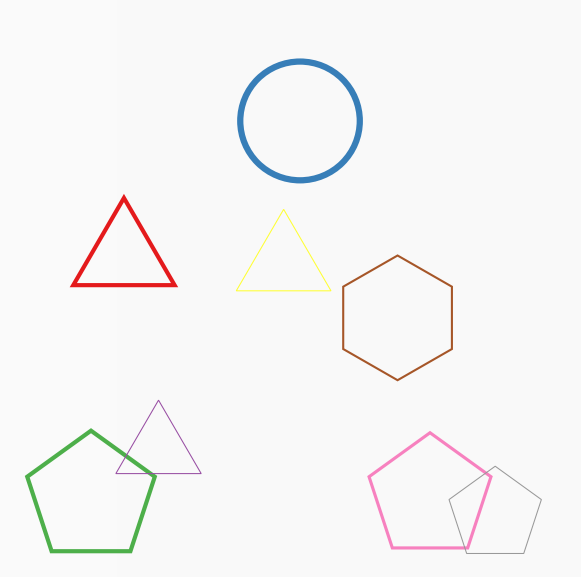[{"shape": "triangle", "thickness": 2, "radius": 0.5, "center": [0.213, 0.556]}, {"shape": "circle", "thickness": 3, "radius": 0.51, "center": [0.516, 0.79]}, {"shape": "pentagon", "thickness": 2, "radius": 0.58, "center": [0.157, 0.138]}, {"shape": "triangle", "thickness": 0.5, "radius": 0.42, "center": [0.273, 0.221]}, {"shape": "triangle", "thickness": 0.5, "radius": 0.47, "center": [0.488, 0.543]}, {"shape": "hexagon", "thickness": 1, "radius": 0.54, "center": [0.684, 0.449]}, {"shape": "pentagon", "thickness": 1.5, "radius": 0.55, "center": [0.74, 0.14]}, {"shape": "pentagon", "thickness": 0.5, "radius": 0.42, "center": [0.852, 0.108]}]